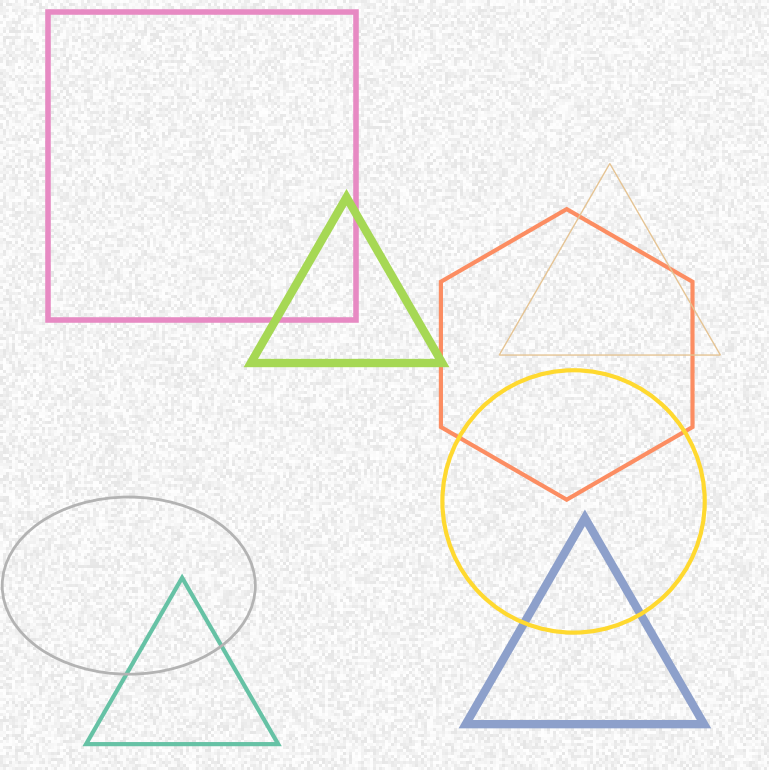[{"shape": "triangle", "thickness": 1.5, "radius": 0.72, "center": [0.237, 0.106]}, {"shape": "hexagon", "thickness": 1.5, "radius": 0.94, "center": [0.736, 0.54]}, {"shape": "triangle", "thickness": 3, "radius": 0.89, "center": [0.76, 0.149]}, {"shape": "square", "thickness": 2, "radius": 1.0, "center": [0.262, 0.784]}, {"shape": "triangle", "thickness": 3, "radius": 0.72, "center": [0.45, 0.6]}, {"shape": "circle", "thickness": 1.5, "radius": 0.85, "center": [0.745, 0.349]}, {"shape": "triangle", "thickness": 0.5, "radius": 0.83, "center": [0.792, 0.622]}, {"shape": "oval", "thickness": 1, "radius": 0.82, "center": [0.167, 0.239]}]